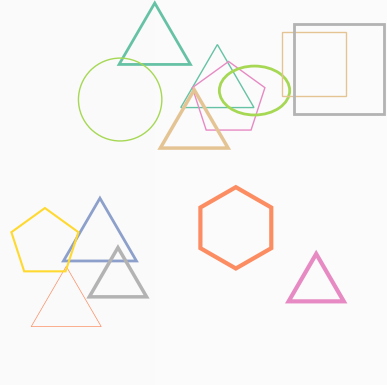[{"shape": "triangle", "thickness": 1, "radius": 0.55, "center": [0.561, 0.775]}, {"shape": "triangle", "thickness": 2, "radius": 0.53, "center": [0.399, 0.886]}, {"shape": "triangle", "thickness": 0.5, "radius": 0.52, "center": [0.171, 0.204]}, {"shape": "hexagon", "thickness": 3, "radius": 0.53, "center": [0.609, 0.408]}, {"shape": "triangle", "thickness": 2, "radius": 0.54, "center": [0.258, 0.377]}, {"shape": "triangle", "thickness": 3, "radius": 0.41, "center": [0.816, 0.258]}, {"shape": "pentagon", "thickness": 1, "radius": 0.49, "center": [0.59, 0.742]}, {"shape": "oval", "thickness": 2, "radius": 0.45, "center": [0.657, 0.765]}, {"shape": "circle", "thickness": 1, "radius": 0.54, "center": [0.31, 0.741]}, {"shape": "pentagon", "thickness": 1.5, "radius": 0.45, "center": [0.116, 0.369]}, {"shape": "triangle", "thickness": 2.5, "radius": 0.5, "center": [0.501, 0.666]}, {"shape": "square", "thickness": 1, "radius": 0.41, "center": [0.811, 0.834]}, {"shape": "square", "thickness": 2, "radius": 0.58, "center": [0.875, 0.822]}, {"shape": "triangle", "thickness": 2.5, "radius": 0.43, "center": [0.304, 0.272]}]